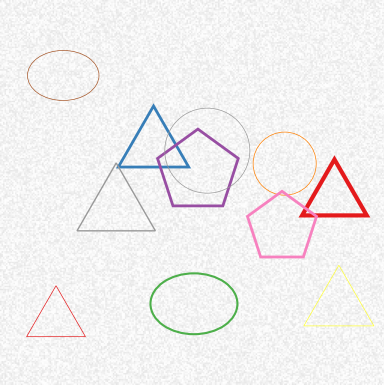[{"shape": "triangle", "thickness": 3, "radius": 0.48, "center": [0.869, 0.489]}, {"shape": "triangle", "thickness": 0.5, "radius": 0.44, "center": [0.146, 0.17]}, {"shape": "triangle", "thickness": 2, "radius": 0.53, "center": [0.399, 0.619]}, {"shape": "oval", "thickness": 1.5, "radius": 0.56, "center": [0.504, 0.211]}, {"shape": "pentagon", "thickness": 2, "radius": 0.55, "center": [0.514, 0.554]}, {"shape": "circle", "thickness": 0.5, "radius": 0.41, "center": [0.739, 0.575]}, {"shape": "triangle", "thickness": 0.5, "radius": 0.53, "center": [0.88, 0.206]}, {"shape": "oval", "thickness": 0.5, "radius": 0.46, "center": [0.164, 0.804]}, {"shape": "pentagon", "thickness": 2, "radius": 0.47, "center": [0.732, 0.409]}, {"shape": "circle", "thickness": 0.5, "radius": 0.55, "center": [0.538, 0.609]}, {"shape": "triangle", "thickness": 1, "radius": 0.59, "center": [0.302, 0.459]}]